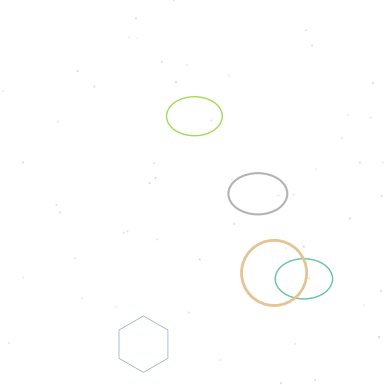[{"shape": "oval", "thickness": 1, "radius": 0.37, "center": [0.789, 0.276]}, {"shape": "hexagon", "thickness": 0.5, "radius": 0.37, "center": [0.373, 0.106]}, {"shape": "oval", "thickness": 1, "radius": 0.36, "center": [0.505, 0.698]}, {"shape": "circle", "thickness": 2, "radius": 0.42, "center": [0.712, 0.291]}, {"shape": "oval", "thickness": 1.5, "radius": 0.38, "center": [0.67, 0.497]}]